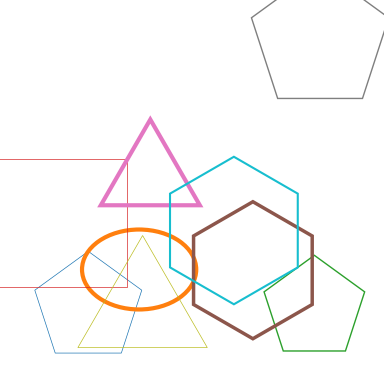[{"shape": "pentagon", "thickness": 0.5, "radius": 0.73, "center": [0.229, 0.201]}, {"shape": "oval", "thickness": 3, "radius": 0.74, "center": [0.361, 0.3]}, {"shape": "pentagon", "thickness": 1, "radius": 0.69, "center": [0.817, 0.199]}, {"shape": "square", "thickness": 0.5, "radius": 0.83, "center": [0.164, 0.421]}, {"shape": "hexagon", "thickness": 2.5, "radius": 0.89, "center": [0.657, 0.298]}, {"shape": "triangle", "thickness": 3, "radius": 0.74, "center": [0.39, 0.541]}, {"shape": "pentagon", "thickness": 1, "radius": 0.94, "center": [0.831, 0.896]}, {"shape": "triangle", "thickness": 0.5, "radius": 0.97, "center": [0.37, 0.194]}, {"shape": "hexagon", "thickness": 1.5, "radius": 0.96, "center": [0.608, 0.401]}]